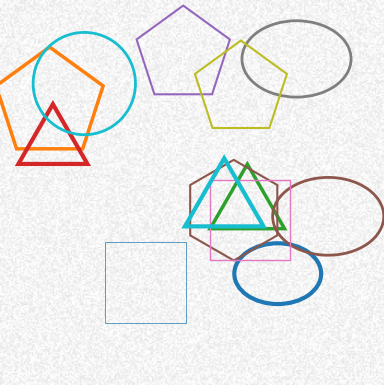[{"shape": "square", "thickness": 0.5, "radius": 0.53, "center": [0.378, 0.266]}, {"shape": "oval", "thickness": 3, "radius": 0.56, "center": [0.721, 0.289]}, {"shape": "pentagon", "thickness": 2.5, "radius": 0.73, "center": [0.129, 0.732]}, {"shape": "triangle", "thickness": 2.5, "radius": 0.56, "center": [0.642, 0.462]}, {"shape": "triangle", "thickness": 3, "radius": 0.52, "center": [0.137, 0.626]}, {"shape": "pentagon", "thickness": 1.5, "radius": 0.64, "center": [0.476, 0.858]}, {"shape": "oval", "thickness": 2, "radius": 0.72, "center": [0.852, 0.438]}, {"shape": "hexagon", "thickness": 1.5, "radius": 0.65, "center": [0.607, 0.454]}, {"shape": "square", "thickness": 1, "radius": 0.52, "center": [0.649, 0.429]}, {"shape": "oval", "thickness": 2, "radius": 0.71, "center": [0.77, 0.847]}, {"shape": "pentagon", "thickness": 1.5, "radius": 0.63, "center": [0.626, 0.769]}, {"shape": "triangle", "thickness": 3, "radius": 0.59, "center": [0.582, 0.471]}, {"shape": "circle", "thickness": 2, "radius": 0.66, "center": [0.219, 0.783]}]